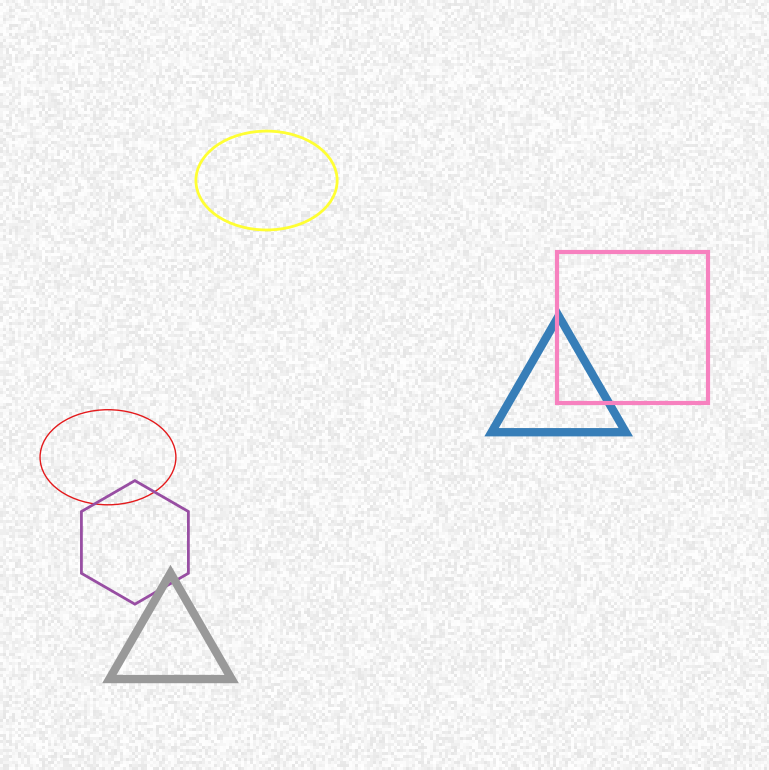[{"shape": "oval", "thickness": 0.5, "radius": 0.44, "center": [0.14, 0.406]}, {"shape": "triangle", "thickness": 3, "radius": 0.5, "center": [0.726, 0.489]}, {"shape": "hexagon", "thickness": 1, "radius": 0.4, "center": [0.175, 0.296]}, {"shape": "oval", "thickness": 1, "radius": 0.46, "center": [0.346, 0.766]}, {"shape": "square", "thickness": 1.5, "radius": 0.49, "center": [0.821, 0.574]}, {"shape": "triangle", "thickness": 3, "radius": 0.46, "center": [0.221, 0.164]}]